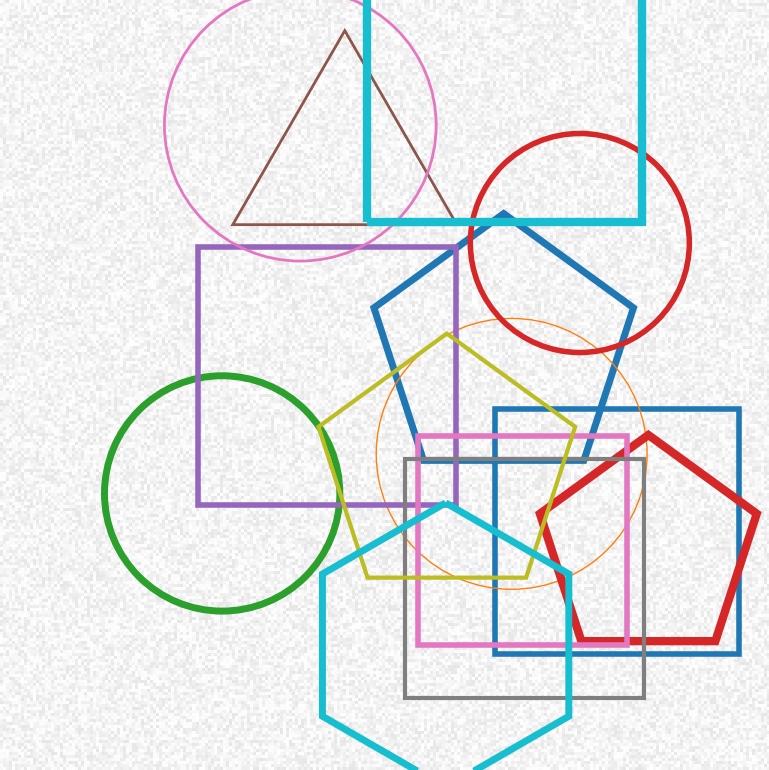[{"shape": "square", "thickness": 2, "radius": 0.79, "center": [0.802, 0.31]}, {"shape": "pentagon", "thickness": 2.5, "radius": 0.89, "center": [0.654, 0.545]}, {"shape": "circle", "thickness": 0.5, "radius": 0.88, "center": [0.664, 0.411]}, {"shape": "circle", "thickness": 2.5, "radius": 0.76, "center": [0.289, 0.359]}, {"shape": "circle", "thickness": 2, "radius": 0.71, "center": [0.753, 0.684]}, {"shape": "pentagon", "thickness": 3, "radius": 0.74, "center": [0.842, 0.287]}, {"shape": "square", "thickness": 2, "radius": 0.84, "center": [0.425, 0.512]}, {"shape": "triangle", "thickness": 1, "radius": 0.84, "center": [0.448, 0.792]}, {"shape": "square", "thickness": 2, "radius": 0.68, "center": [0.678, 0.297]}, {"shape": "circle", "thickness": 1, "radius": 0.88, "center": [0.39, 0.837]}, {"shape": "square", "thickness": 1.5, "radius": 0.78, "center": [0.681, 0.249]}, {"shape": "pentagon", "thickness": 1.5, "radius": 0.88, "center": [0.58, 0.392]}, {"shape": "hexagon", "thickness": 2.5, "radius": 0.92, "center": [0.579, 0.162]}, {"shape": "square", "thickness": 3, "radius": 0.89, "center": [0.655, 0.89]}]